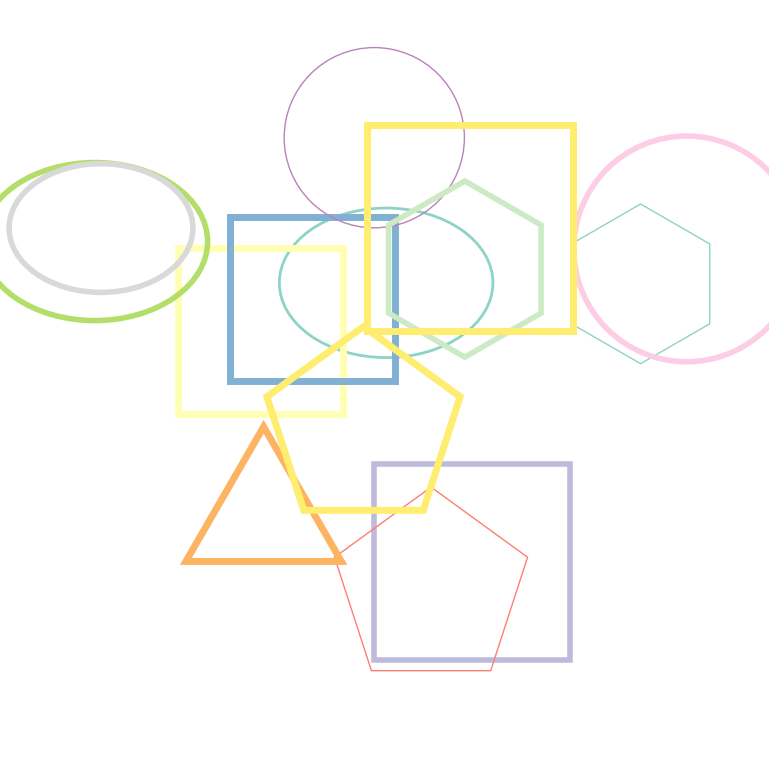[{"shape": "oval", "thickness": 1, "radius": 0.69, "center": [0.501, 0.633]}, {"shape": "hexagon", "thickness": 0.5, "radius": 0.52, "center": [0.832, 0.631]}, {"shape": "square", "thickness": 2.5, "radius": 0.54, "center": [0.339, 0.57]}, {"shape": "square", "thickness": 2, "radius": 0.64, "center": [0.613, 0.27]}, {"shape": "pentagon", "thickness": 0.5, "radius": 0.66, "center": [0.56, 0.236]}, {"shape": "square", "thickness": 2.5, "radius": 0.53, "center": [0.406, 0.612]}, {"shape": "triangle", "thickness": 2.5, "radius": 0.58, "center": [0.342, 0.329]}, {"shape": "oval", "thickness": 2, "radius": 0.73, "center": [0.123, 0.686]}, {"shape": "circle", "thickness": 2, "radius": 0.73, "center": [0.892, 0.677]}, {"shape": "oval", "thickness": 2, "radius": 0.6, "center": [0.131, 0.704]}, {"shape": "circle", "thickness": 0.5, "radius": 0.59, "center": [0.486, 0.821]}, {"shape": "hexagon", "thickness": 2, "radius": 0.57, "center": [0.604, 0.651]}, {"shape": "square", "thickness": 2.5, "radius": 0.67, "center": [0.61, 0.704]}, {"shape": "pentagon", "thickness": 2.5, "radius": 0.66, "center": [0.472, 0.444]}]